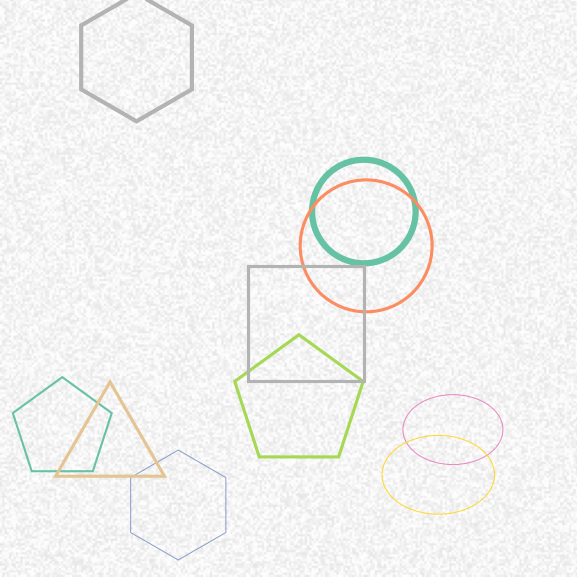[{"shape": "circle", "thickness": 3, "radius": 0.45, "center": [0.63, 0.633]}, {"shape": "pentagon", "thickness": 1, "radius": 0.45, "center": [0.108, 0.256]}, {"shape": "circle", "thickness": 1.5, "radius": 0.57, "center": [0.634, 0.573]}, {"shape": "hexagon", "thickness": 0.5, "radius": 0.48, "center": [0.309, 0.125]}, {"shape": "oval", "thickness": 0.5, "radius": 0.43, "center": [0.784, 0.255]}, {"shape": "pentagon", "thickness": 1.5, "radius": 0.58, "center": [0.518, 0.303]}, {"shape": "oval", "thickness": 0.5, "radius": 0.49, "center": [0.759, 0.177]}, {"shape": "triangle", "thickness": 1.5, "radius": 0.54, "center": [0.191, 0.229]}, {"shape": "square", "thickness": 1.5, "radius": 0.5, "center": [0.53, 0.439]}, {"shape": "hexagon", "thickness": 2, "radius": 0.55, "center": [0.236, 0.9]}]